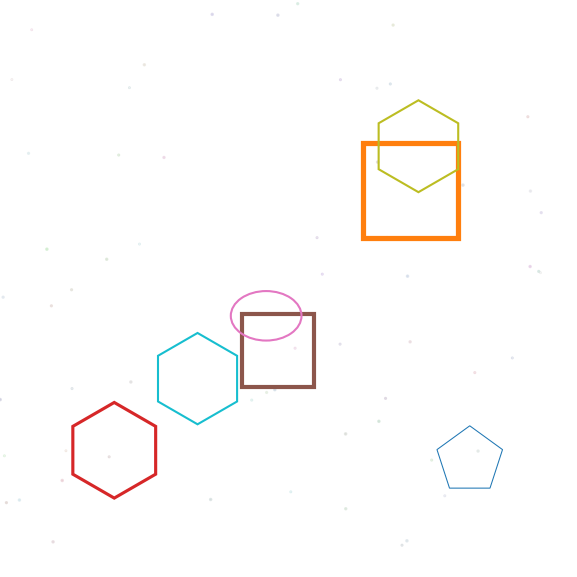[{"shape": "pentagon", "thickness": 0.5, "radius": 0.3, "center": [0.813, 0.202]}, {"shape": "square", "thickness": 2.5, "radius": 0.41, "center": [0.711, 0.669]}, {"shape": "hexagon", "thickness": 1.5, "radius": 0.41, "center": [0.198, 0.219]}, {"shape": "square", "thickness": 2, "radius": 0.31, "center": [0.481, 0.393]}, {"shape": "oval", "thickness": 1, "radius": 0.31, "center": [0.461, 0.452]}, {"shape": "hexagon", "thickness": 1, "radius": 0.4, "center": [0.725, 0.746]}, {"shape": "hexagon", "thickness": 1, "radius": 0.4, "center": [0.342, 0.343]}]